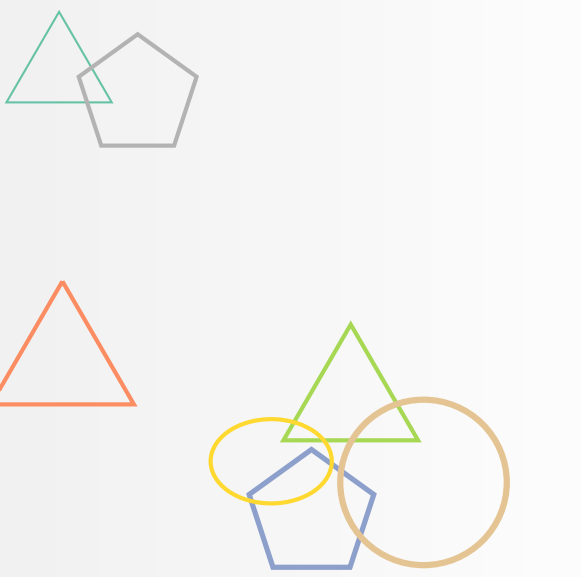[{"shape": "triangle", "thickness": 1, "radius": 0.52, "center": [0.102, 0.874]}, {"shape": "triangle", "thickness": 2, "radius": 0.71, "center": [0.107, 0.37]}, {"shape": "pentagon", "thickness": 2.5, "radius": 0.56, "center": [0.536, 0.108]}, {"shape": "triangle", "thickness": 2, "radius": 0.67, "center": [0.603, 0.304]}, {"shape": "oval", "thickness": 2, "radius": 0.52, "center": [0.467, 0.2]}, {"shape": "circle", "thickness": 3, "radius": 0.72, "center": [0.729, 0.164]}, {"shape": "pentagon", "thickness": 2, "radius": 0.53, "center": [0.237, 0.833]}]